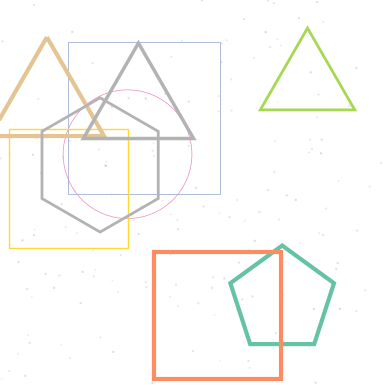[{"shape": "pentagon", "thickness": 3, "radius": 0.71, "center": [0.733, 0.221]}, {"shape": "square", "thickness": 3, "radius": 0.82, "center": [0.566, 0.18]}, {"shape": "square", "thickness": 0.5, "radius": 0.99, "center": [0.373, 0.693]}, {"shape": "circle", "thickness": 0.5, "radius": 0.84, "center": [0.331, 0.599]}, {"shape": "triangle", "thickness": 2, "radius": 0.71, "center": [0.799, 0.785]}, {"shape": "square", "thickness": 1, "radius": 0.77, "center": [0.177, 0.51]}, {"shape": "triangle", "thickness": 3, "radius": 0.86, "center": [0.122, 0.732]}, {"shape": "triangle", "thickness": 2.5, "radius": 0.83, "center": [0.36, 0.723]}, {"shape": "hexagon", "thickness": 2, "radius": 0.87, "center": [0.26, 0.572]}]